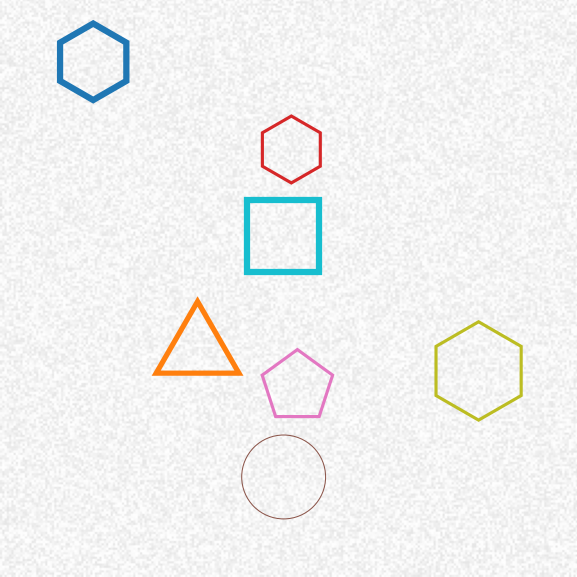[{"shape": "hexagon", "thickness": 3, "radius": 0.33, "center": [0.161, 0.892]}, {"shape": "triangle", "thickness": 2.5, "radius": 0.41, "center": [0.342, 0.394]}, {"shape": "hexagon", "thickness": 1.5, "radius": 0.29, "center": [0.504, 0.74]}, {"shape": "circle", "thickness": 0.5, "radius": 0.36, "center": [0.491, 0.173]}, {"shape": "pentagon", "thickness": 1.5, "radius": 0.32, "center": [0.515, 0.33]}, {"shape": "hexagon", "thickness": 1.5, "radius": 0.43, "center": [0.829, 0.357]}, {"shape": "square", "thickness": 3, "radius": 0.31, "center": [0.49, 0.591]}]